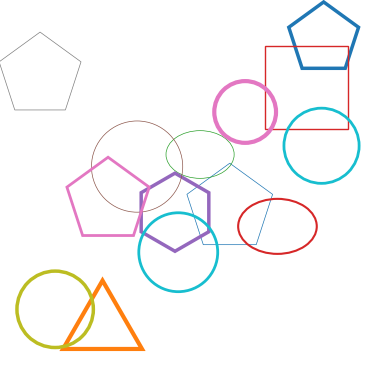[{"shape": "pentagon", "thickness": 0.5, "radius": 0.58, "center": [0.597, 0.459]}, {"shape": "pentagon", "thickness": 2.5, "radius": 0.48, "center": [0.841, 0.9]}, {"shape": "triangle", "thickness": 3, "radius": 0.59, "center": [0.266, 0.153]}, {"shape": "oval", "thickness": 0.5, "radius": 0.44, "center": [0.52, 0.599]}, {"shape": "square", "thickness": 1, "radius": 0.54, "center": [0.796, 0.772]}, {"shape": "oval", "thickness": 1.5, "radius": 0.51, "center": [0.721, 0.412]}, {"shape": "hexagon", "thickness": 2.5, "radius": 0.51, "center": [0.455, 0.449]}, {"shape": "circle", "thickness": 0.5, "radius": 0.59, "center": [0.356, 0.567]}, {"shape": "pentagon", "thickness": 2, "radius": 0.56, "center": [0.281, 0.479]}, {"shape": "circle", "thickness": 3, "radius": 0.4, "center": [0.637, 0.709]}, {"shape": "pentagon", "thickness": 0.5, "radius": 0.56, "center": [0.104, 0.805]}, {"shape": "circle", "thickness": 2.5, "radius": 0.5, "center": [0.143, 0.197]}, {"shape": "circle", "thickness": 2, "radius": 0.51, "center": [0.463, 0.345]}, {"shape": "circle", "thickness": 2, "radius": 0.49, "center": [0.835, 0.621]}]